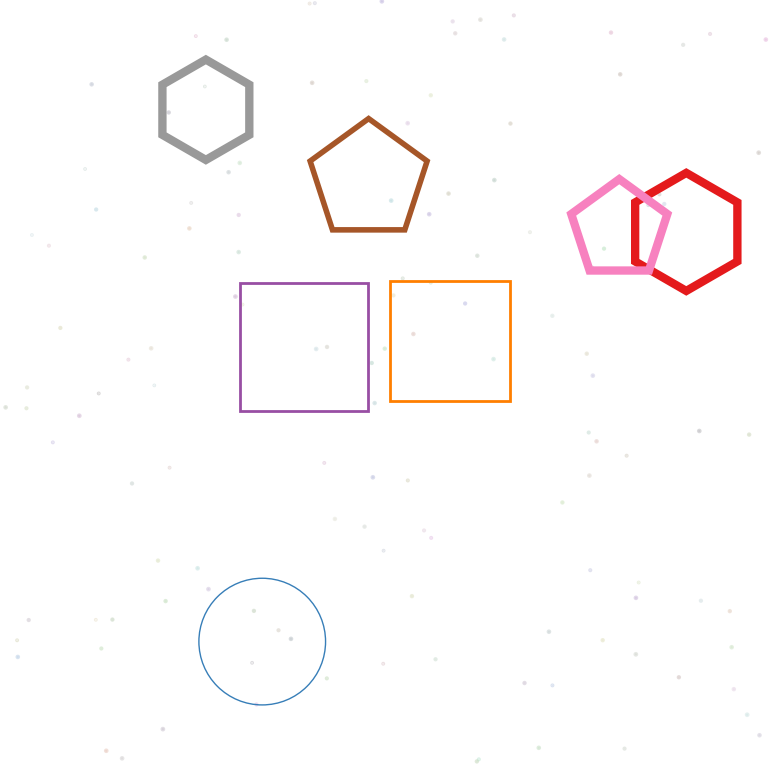[{"shape": "hexagon", "thickness": 3, "radius": 0.38, "center": [0.891, 0.699]}, {"shape": "circle", "thickness": 0.5, "radius": 0.41, "center": [0.341, 0.167]}, {"shape": "square", "thickness": 1, "radius": 0.41, "center": [0.395, 0.549]}, {"shape": "square", "thickness": 1, "radius": 0.39, "center": [0.585, 0.557]}, {"shape": "pentagon", "thickness": 2, "radius": 0.4, "center": [0.479, 0.766]}, {"shape": "pentagon", "thickness": 3, "radius": 0.33, "center": [0.804, 0.702]}, {"shape": "hexagon", "thickness": 3, "radius": 0.33, "center": [0.267, 0.857]}]